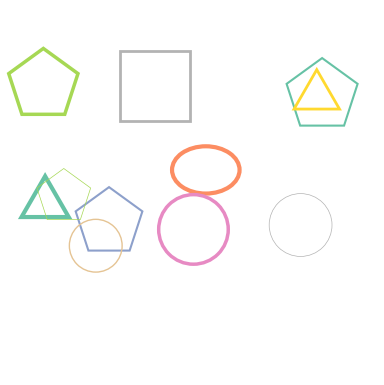[{"shape": "triangle", "thickness": 3, "radius": 0.35, "center": [0.117, 0.472]}, {"shape": "pentagon", "thickness": 1.5, "radius": 0.48, "center": [0.837, 0.752]}, {"shape": "oval", "thickness": 3, "radius": 0.44, "center": [0.535, 0.559]}, {"shape": "pentagon", "thickness": 1.5, "radius": 0.46, "center": [0.283, 0.423]}, {"shape": "circle", "thickness": 2.5, "radius": 0.45, "center": [0.503, 0.404]}, {"shape": "pentagon", "thickness": 2.5, "radius": 0.47, "center": [0.113, 0.78]}, {"shape": "pentagon", "thickness": 0.5, "radius": 0.37, "center": [0.166, 0.489]}, {"shape": "triangle", "thickness": 2, "radius": 0.34, "center": [0.823, 0.751]}, {"shape": "circle", "thickness": 1, "radius": 0.34, "center": [0.249, 0.362]}, {"shape": "circle", "thickness": 0.5, "radius": 0.41, "center": [0.781, 0.416]}, {"shape": "square", "thickness": 2, "radius": 0.45, "center": [0.403, 0.776]}]